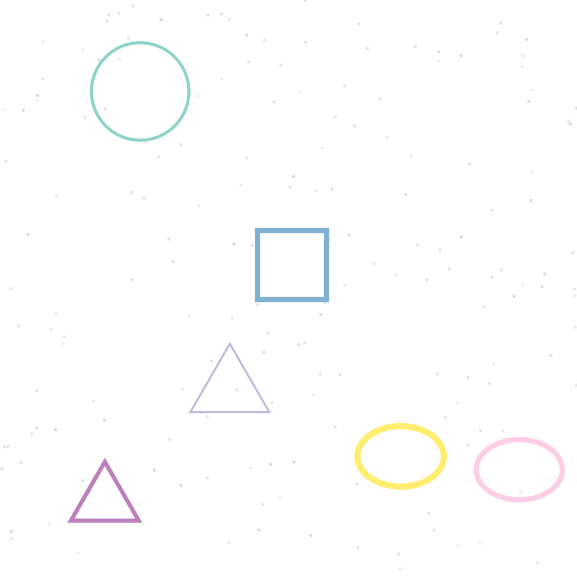[{"shape": "circle", "thickness": 1.5, "radius": 0.42, "center": [0.243, 0.841]}, {"shape": "triangle", "thickness": 1, "radius": 0.39, "center": [0.398, 0.325]}, {"shape": "square", "thickness": 2.5, "radius": 0.3, "center": [0.505, 0.541]}, {"shape": "oval", "thickness": 2.5, "radius": 0.37, "center": [0.899, 0.186]}, {"shape": "triangle", "thickness": 2, "radius": 0.34, "center": [0.182, 0.132]}, {"shape": "oval", "thickness": 3, "radius": 0.37, "center": [0.694, 0.209]}]